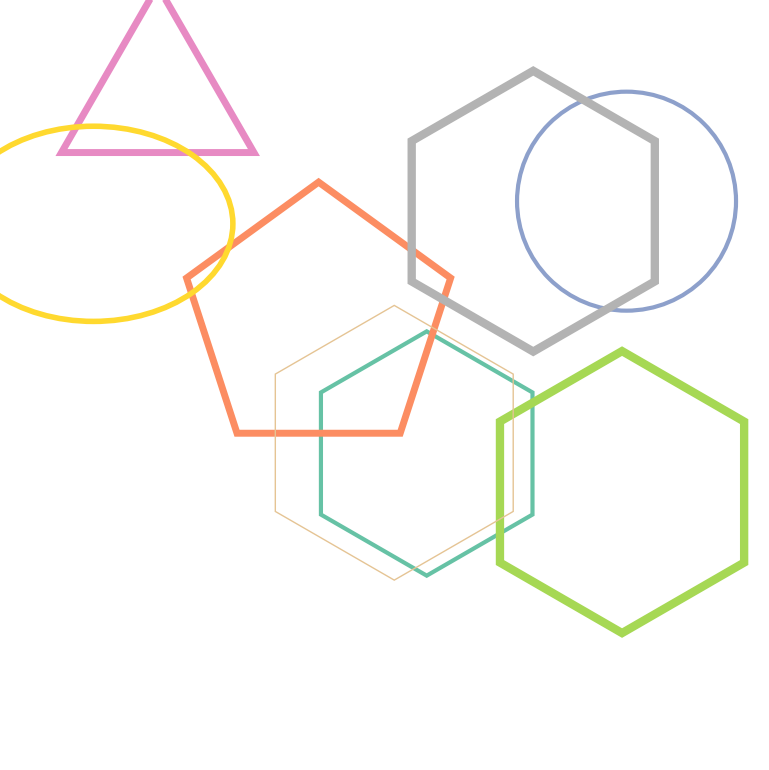[{"shape": "hexagon", "thickness": 1.5, "radius": 0.79, "center": [0.554, 0.411]}, {"shape": "pentagon", "thickness": 2.5, "radius": 0.9, "center": [0.414, 0.583]}, {"shape": "circle", "thickness": 1.5, "radius": 0.71, "center": [0.814, 0.739]}, {"shape": "triangle", "thickness": 2.5, "radius": 0.72, "center": [0.205, 0.874]}, {"shape": "hexagon", "thickness": 3, "radius": 0.92, "center": [0.808, 0.361]}, {"shape": "oval", "thickness": 2, "radius": 0.91, "center": [0.121, 0.709]}, {"shape": "hexagon", "thickness": 0.5, "radius": 0.89, "center": [0.512, 0.425]}, {"shape": "hexagon", "thickness": 3, "radius": 0.91, "center": [0.693, 0.726]}]